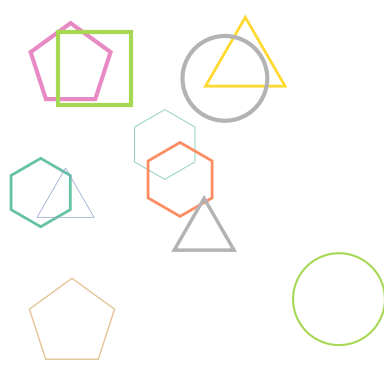[{"shape": "hexagon", "thickness": 0.5, "radius": 0.45, "center": [0.428, 0.625]}, {"shape": "hexagon", "thickness": 2, "radius": 0.44, "center": [0.106, 0.5]}, {"shape": "hexagon", "thickness": 2, "radius": 0.48, "center": [0.468, 0.534]}, {"shape": "triangle", "thickness": 0.5, "radius": 0.43, "center": [0.17, 0.478]}, {"shape": "pentagon", "thickness": 3, "radius": 0.55, "center": [0.183, 0.831]}, {"shape": "circle", "thickness": 1.5, "radius": 0.6, "center": [0.88, 0.223]}, {"shape": "square", "thickness": 3, "radius": 0.47, "center": [0.246, 0.823]}, {"shape": "triangle", "thickness": 2, "radius": 0.6, "center": [0.637, 0.836]}, {"shape": "pentagon", "thickness": 1, "radius": 0.58, "center": [0.187, 0.161]}, {"shape": "triangle", "thickness": 2.5, "radius": 0.45, "center": [0.53, 0.395]}, {"shape": "circle", "thickness": 3, "radius": 0.55, "center": [0.584, 0.796]}]